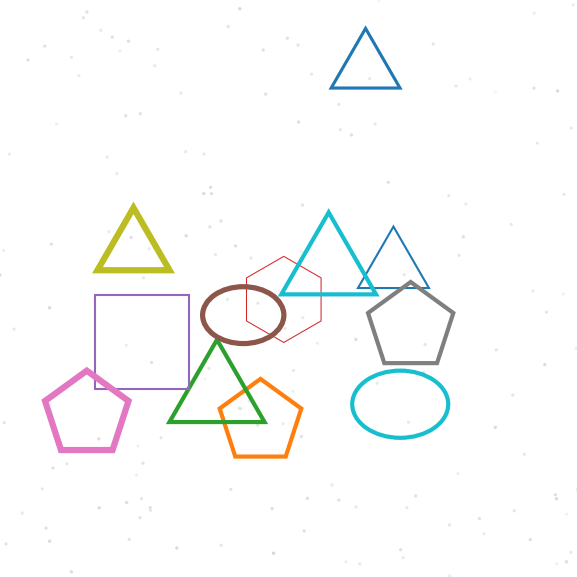[{"shape": "triangle", "thickness": 1, "radius": 0.35, "center": [0.681, 0.536]}, {"shape": "triangle", "thickness": 1.5, "radius": 0.34, "center": [0.633, 0.881]}, {"shape": "pentagon", "thickness": 2, "radius": 0.37, "center": [0.451, 0.269]}, {"shape": "triangle", "thickness": 2, "radius": 0.48, "center": [0.376, 0.316]}, {"shape": "hexagon", "thickness": 0.5, "radius": 0.37, "center": [0.491, 0.481]}, {"shape": "square", "thickness": 1, "radius": 0.41, "center": [0.246, 0.406]}, {"shape": "oval", "thickness": 2.5, "radius": 0.35, "center": [0.421, 0.453]}, {"shape": "pentagon", "thickness": 3, "radius": 0.38, "center": [0.15, 0.281]}, {"shape": "pentagon", "thickness": 2, "radius": 0.39, "center": [0.711, 0.433]}, {"shape": "triangle", "thickness": 3, "radius": 0.36, "center": [0.231, 0.567]}, {"shape": "oval", "thickness": 2, "radius": 0.42, "center": [0.693, 0.299]}, {"shape": "triangle", "thickness": 2, "radius": 0.47, "center": [0.569, 0.537]}]